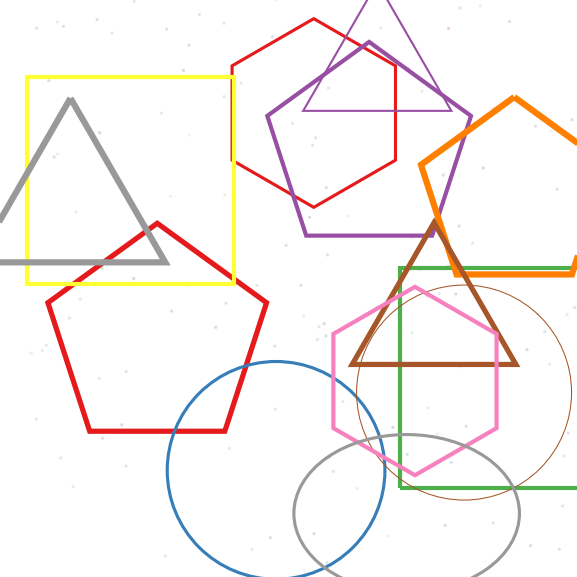[{"shape": "pentagon", "thickness": 2.5, "radius": 1.0, "center": [0.272, 0.413]}, {"shape": "hexagon", "thickness": 1.5, "radius": 0.82, "center": [0.543, 0.803]}, {"shape": "circle", "thickness": 1.5, "radius": 0.94, "center": [0.478, 0.185]}, {"shape": "square", "thickness": 2, "radius": 0.95, "center": [0.883, 0.345]}, {"shape": "pentagon", "thickness": 2, "radius": 0.93, "center": [0.639, 0.741]}, {"shape": "triangle", "thickness": 1, "radius": 0.74, "center": [0.653, 0.881]}, {"shape": "pentagon", "thickness": 3, "radius": 0.85, "center": [0.89, 0.661]}, {"shape": "square", "thickness": 2, "radius": 0.9, "center": [0.226, 0.687]}, {"shape": "triangle", "thickness": 2.5, "radius": 0.82, "center": [0.752, 0.45]}, {"shape": "circle", "thickness": 0.5, "radius": 0.93, "center": [0.804, 0.319]}, {"shape": "hexagon", "thickness": 2, "radius": 0.82, "center": [0.719, 0.339]}, {"shape": "triangle", "thickness": 3, "radius": 0.95, "center": [0.122, 0.64]}, {"shape": "oval", "thickness": 1.5, "radius": 0.98, "center": [0.704, 0.11]}]